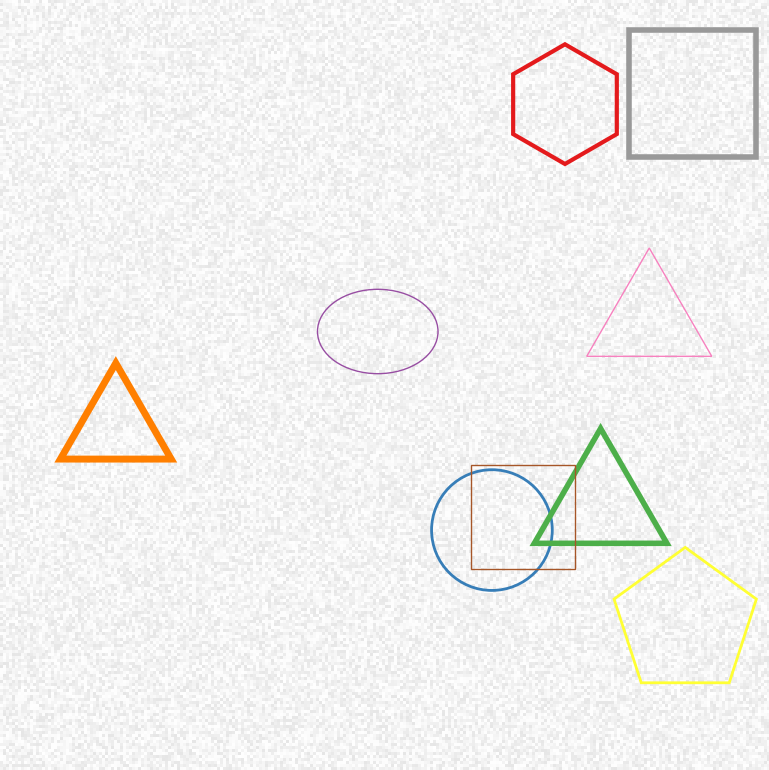[{"shape": "hexagon", "thickness": 1.5, "radius": 0.39, "center": [0.734, 0.865]}, {"shape": "circle", "thickness": 1, "radius": 0.39, "center": [0.639, 0.312]}, {"shape": "triangle", "thickness": 2, "radius": 0.5, "center": [0.78, 0.344]}, {"shape": "oval", "thickness": 0.5, "radius": 0.39, "center": [0.491, 0.569]}, {"shape": "triangle", "thickness": 2.5, "radius": 0.42, "center": [0.15, 0.445]}, {"shape": "pentagon", "thickness": 1, "radius": 0.49, "center": [0.89, 0.192]}, {"shape": "square", "thickness": 0.5, "radius": 0.34, "center": [0.68, 0.328]}, {"shape": "triangle", "thickness": 0.5, "radius": 0.47, "center": [0.843, 0.584]}, {"shape": "square", "thickness": 2, "radius": 0.41, "center": [0.899, 0.879]}]